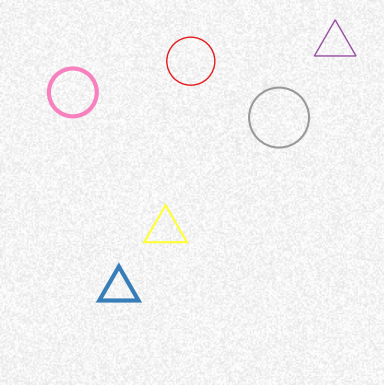[{"shape": "circle", "thickness": 1, "radius": 0.31, "center": [0.496, 0.841]}, {"shape": "triangle", "thickness": 3, "radius": 0.29, "center": [0.309, 0.249]}, {"shape": "triangle", "thickness": 1, "radius": 0.31, "center": [0.871, 0.886]}, {"shape": "triangle", "thickness": 1.5, "radius": 0.32, "center": [0.43, 0.403]}, {"shape": "circle", "thickness": 3, "radius": 0.31, "center": [0.189, 0.76]}, {"shape": "circle", "thickness": 1.5, "radius": 0.39, "center": [0.725, 0.695]}]